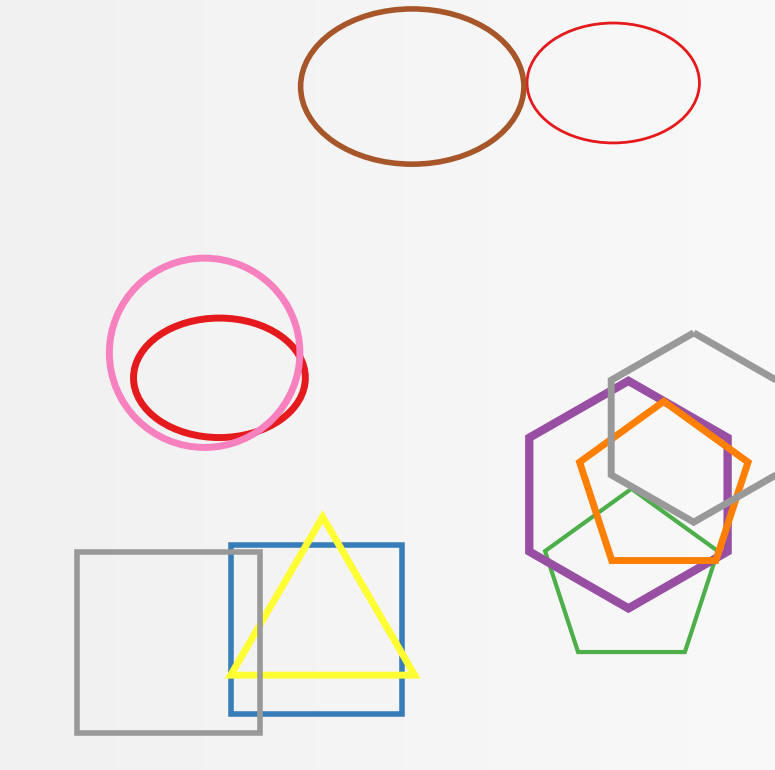[{"shape": "oval", "thickness": 1, "radius": 0.56, "center": [0.791, 0.892]}, {"shape": "oval", "thickness": 2.5, "radius": 0.55, "center": [0.283, 0.509]}, {"shape": "square", "thickness": 2, "radius": 0.55, "center": [0.408, 0.183]}, {"shape": "pentagon", "thickness": 1.5, "radius": 0.59, "center": [0.815, 0.248]}, {"shape": "hexagon", "thickness": 3, "radius": 0.74, "center": [0.811, 0.358]}, {"shape": "pentagon", "thickness": 2.5, "radius": 0.57, "center": [0.857, 0.364]}, {"shape": "triangle", "thickness": 2.5, "radius": 0.69, "center": [0.416, 0.192]}, {"shape": "oval", "thickness": 2, "radius": 0.72, "center": [0.532, 0.888]}, {"shape": "circle", "thickness": 2.5, "radius": 0.61, "center": [0.264, 0.542]}, {"shape": "square", "thickness": 2, "radius": 0.59, "center": [0.218, 0.165]}, {"shape": "hexagon", "thickness": 2.5, "radius": 0.61, "center": [0.895, 0.445]}]